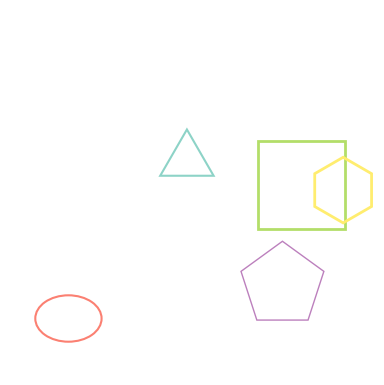[{"shape": "triangle", "thickness": 1.5, "radius": 0.4, "center": [0.485, 0.584]}, {"shape": "oval", "thickness": 1.5, "radius": 0.43, "center": [0.178, 0.173]}, {"shape": "square", "thickness": 2, "radius": 0.57, "center": [0.783, 0.519]}, {"shape": "pentagon", "thickness": 1, "radius": 0.57, "center": [0.734, 0.26]}, {"shape": "hexagon", "thickness": 2, "radius": 0.43, "center": [0.891, 0.506]}]